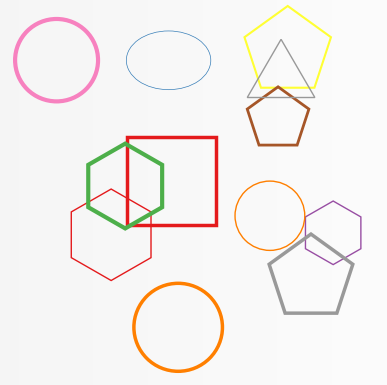[{"shape": "square", "thickness": 2.5, "radius": 0.58, "center": [0.442, 0.53]}, {"shape": "hexagon", "thickness": 1, "radius": 0.59, "center": [0.287, 0.39]}, {"shape": "oval", "thickness": 0.5, "radius": 0.54, "center": [0.435, 0.843]}, {"shape": "hexagon", "thickness": 3, "radius": 0.55, "center": [0.323, 0.517]}, {"shape": "hexagon", "thickness": 1, "radius": 0.41, "center": [0.86, 0.395]}, {"shape": "circle", "thickness": 2.5, "radius": 0.57, "center": [0.46, 0.15]}, {"shape": "circle", "thickness": 1, "radius": 0.45, "center": [0.697, 0.44]}, {"shape": "pentagon", "thickness": 1.5, "radius": 0.59, "center": [0.743, 0.867]}, {"shape": "pentagon", "thickness": 2, "radius": 0.42, "center": [0.718, 0.691]}, {"shape": "circle", "thickness": 3, "radius": 0.54, "center": [0.146, 0.844]}, {"shape": "triangle", "thickness": 1, "radius": 0.5, "center": [0.725, 0.797]}, {"shape": "pentagon", "thickness": 2.5, "radius": 0.57, "center": [0.803, 0.278]}]